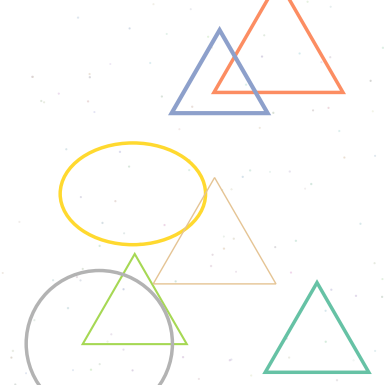[{"shape": "triangle", "thickness": 2.5, "radius": 0.78, "center": [0.823, 0.111]}, {"shape": "triangle", "thickness": 2.5, "radius": 0.97, "center": [0.723, 0.857]}, {"shape": "triangle", "thickness": 3, "radius": 0.72, "center": [0.57, 0.778]}, {"shape": "triangle", "thickness": 1.5, "radius": 0.78, "center": [0.35, 0.184]}, {"shape": "oval", "thickness": 2.5, "radius": 0.94, "center": [0.345, 0.497]}, {"shape": "triangle", "thickness": 1, "radius": 0.92, "center": [0.557, 0.355]}, {"shape": "circle", "thickness": 2.5, "radius": 0.95, "center": [0.258, 0.107]}]